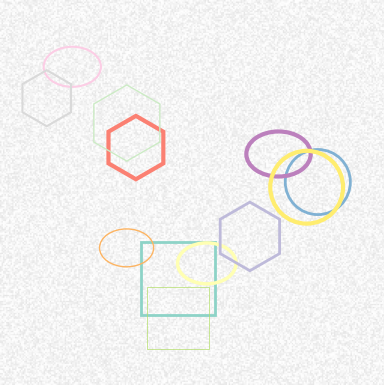[{"shape": "square", "thickness": 2, "radius": 0.48, "center": [0.462, 0.277]}, {"shape": "oval", "thickness": 2.5, "radius": 0.38, "center": [0.537, 0.316]}, {"shape": "hexagon", "thickness": 2, "radius": 0.45, "center": [0.649, 0.386]}, {"shape": "hexagon", "thickness": 3, "radius": 0.41, "center": [0.353, 0.617]}, {"shape": "circle", "thickness": 2, "radius": 0.42, "center": [0.825, 0.527]}, {"shape": "oval", "thickness": 1, "radius": 0.35, "center": [0.329, 0.356]}, {"shape": "square", "thickness": 0.5, "radius": 0.4, "center": [0.462, 0.175]}, {"shape": "oval", "thickness": 1.5, "radius": 0.37, "center": [0.188, 0.826]}, {"shape": "hexagon", "thickness": 1.5, "radius": 0.36, "center": [0.121, 0.745]}, {"shape": "oval", "thickness": 3, "radius": 0.42, "center": [0.723, 0.6]}, {"shape": "hexagon", "thickness": 1, "radius": 0.49, "center": [0.329, 0.68]}, {"shape": "circle", "thickness": 3, "radius": 0.47, "center": [0.797, 0.514]}]